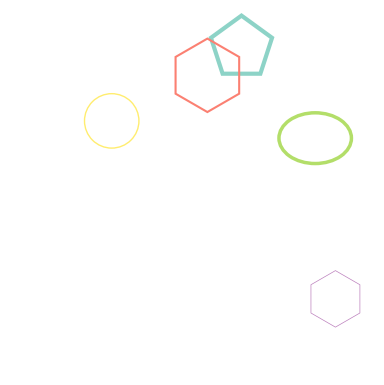[{"shape": "pentagon", "thickness": 3, "radius": 0.42, "center": [0.627, 0.876]}, {"shape": "hexagon", "thickness": 1.5, "radius": 0.48, "center": [0.539, 0.804]}, {"shape": "oval", "thickness": 2.5, "radius": 0.47, "center": [0.819, 0.641]}, {"shape": "hexagon", "thickness": 0.5, "radius": 0.37, "center": [0.871, 0.224]}, {"shape": "circle", "thickness": 1, "radius": 0.35, "center": [0.29, 0.686]}]